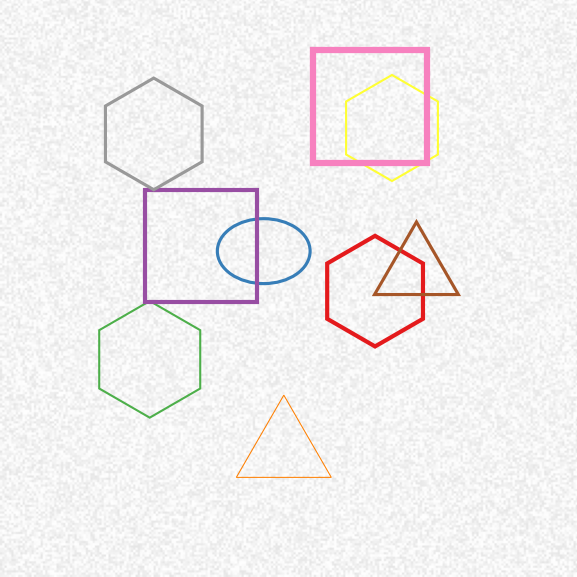[{"shape": "hexagon", "thickness": 2, "radius": 0.48, "center": [0.649, 0.495]}, {"shape": "oval", "thickness": 1.5, "radius": 0.4, "center": [0.457, 0.564]}, {"shape": "hexagon", "thickness": 1, "radius": 0.5, "center": [0.259, 0.377]}, {"shape": "square", "thickness": 2, "radius": 0.49, "center": [0.349, 0.573]}, {"shape": "triangle", "thickness": 0.5, "radius": 0.47, "center": [0.491, 0.22]}, {"shape": "hexagon", "thickness": 1, "radius": 0.46, "center": [0.679, 0.778]}, {"shape": "triangle", "thickness": 1.5, "radius": 0.42, "center": [0.721, 0.531]}, {"shape": "square", "thickness": 3, "radius": 0.49, "center": [0.641, 0.815]}, {"shape": "hexagon", "thickness": 1.5, "radius": 0.48, "center": [0.266, 0.767]}]